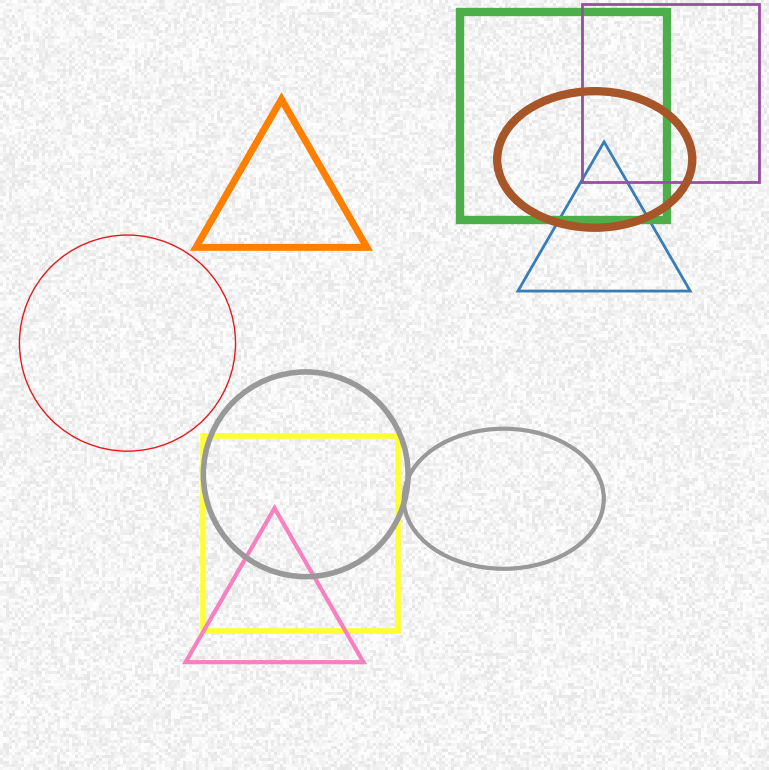[{"shape": "circle", "thickness": 0.5, "radius": 0.7, "center": [0.166, 0.554]}, {"shape": "triangle", "thickness": 1, "radius": 0.65, "center": [0.784, 0.687]}, {"shape": "square", "thickness": 3, "radius": 0.67, "center": [0.732, 0.849]}, {"shape": "square", "thickness": 1, "radius": 0.58, "center": [0.871, 0.879]}, {"shape": "triangle", "thickness": 2.5, "radius": 0.64, "center": [0.366, 0.743]}, {"shape": "square", "thickness": 2, "radius": 0.63, "center": [0.39, 0.308]}, {"shape": "oval", "thickness": 3, "radius": 0.63, "center": [0.772, 0.793]}, {"shape": "triangle", "thickness": 1.5, "radius": 0.67, "center": [0.357, 0.207]}, {"shape": "oval", "thickness": 1.5, "radius": 0.65, "center": [0.654, 0.352]}, {"shape": "circle", "thickness": 2, "radius": 0.66, "center": [0.397, 0.384]}]